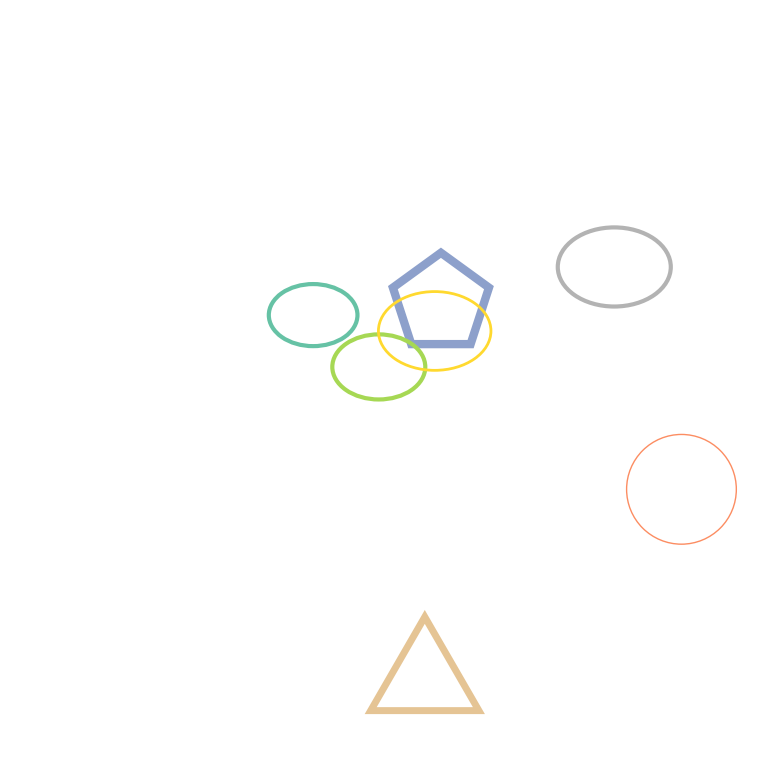[{"shape": "oval", "thickness": 1.5, "radius": 0.29, "center": [0.407, 0.591]}, {"shape": "circle", "thickness": 0.5, "radius": 0.36, "center": [0.885, 0.365]}, {"shape": "pentagon", "thickness": 3, "radius": 0.33, "center": [0.573, 0.606]}, {"shape": "oval", "thickness": 1.5, "radius": 0.3, "center": [0.492, 0.523]}, {"shape": "oval", "thickness": 1, "radius": 0.37, "center": [0.565, 0.57]}, {"shape": "triangle", "thickness": 2.5, "radius": 0.41, "center": [0.552, 0.118]}, {"shape": "oval", "thickness": 1.5, "radius": 0.37, "center": [0.798, 0.653]}]